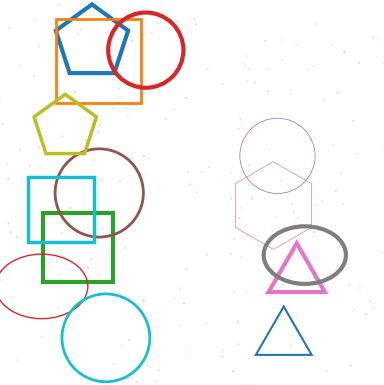[{"shape": "triangle", "thickness": 1.5, "radius": 0.42, "center": [0.737, 0.12]}, {"shape": "pentagon", "thickness": 3, "radius": 0.49, "center": [0.239, 0.89]}, {"shape": "square", "thickness": 2, "radius": 0.55, "center": [0.256, 0.842]}, {"shape": "square", "thickness": 3, "radius": 0.45, "center": [0.203, 0.357]}, {"shape": "circle", "thickness": 3, "radius": 0.49, "center": [0.379, 0.87]}, {"shape": "oval", "thickness": 1, "radius": 0.6, "center": [0.108, 0.256]}, {"shape": "circle", "thickness": 0.5, "radius": 0.49, "center": [0.721, 0.595]}, {"shape": "circle", "thickness": 2, "radius": 0.57, "center": [0.258, 0.499]}, {"shape": "hexagon", "thickness": 0.5, "radius": 0.57, "center": [0.71, 0.466]}, {"shape": "triangle", "thickness": 3, "radius": 0.42, "center": [0.771, 0.284]}, {"shape": "oval", "thickness": 3, "radius": 0.53, "center": [0.792, 0.337]}, {"shape": "pentagon", "thickness": 2.5, "radius": 0.43, "center": [0.169, 0.67]}, {"shape": "square", "thickness": 2.5, "radius": 0.42, "center": [0.159, 0.456]}, {"shape": "circle", "thickness": 2, "radius": 0.57, "center": [0.275, 0.123]}]